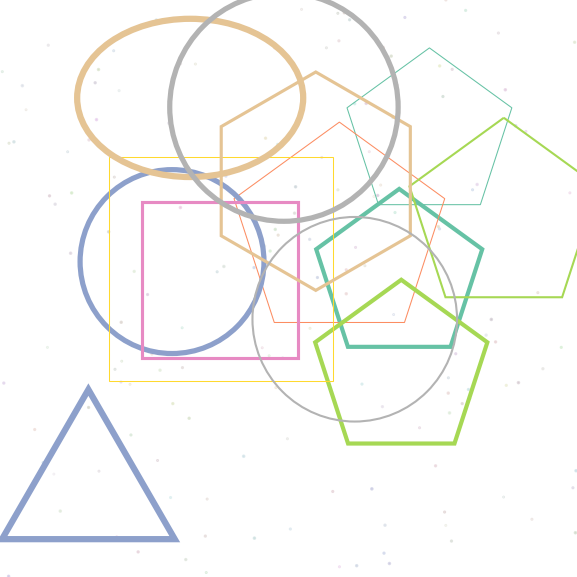[{"shape": "pentagon", "thickness": 0.5, "radius": 0.75, "center": [0.744, 0.766]}, {"shape": "pentagon", "thickness": 2, "radius": 0.76, "center": [0.691, 0.521]}, {"shape": "pentagon", "thickness": 0.5, "radius": 0.96, "center": [0.588, 0.596]}, {"shape": "circle", "thickness": 2.5, "radius": 0.8, "center": [0.298, 0.546]}, {"shape": "triangle", "thickness": 3, "radius": 0.86, "center": [0.153, 0.152]}, {"shape": "square", "thickness": 1.5, "radius": 0.68, "center": [0.381, 0.514]}, {"shape": "pentagon", "thickness": 2, "radius": 0.78, "center": [0.695, 0.358]}, {"shape": "pentagon", "thickness": 1, "radius": 0.86, "center": [0.872, 0.623]}, {"shape": "square", "thickness": 0.5, "radius": 0.97, "center": [0.382, 0.534]}, {"shape": "oval", "thickness": 3, "radius": 0.98, "center": [0.329, 0.83]}, {"shape": "hexagon", "thickness": 1.5, "radius": 0.95, "center": [0.547, 0.685]}, {"shape": "circle", "thickness": 2.5, "radius": 0.99, "center": [0.492, 0.814]}, {"shape": "circle", "thickness": 1, "radius": 0.89, "center": [0.614, 0.446]}]